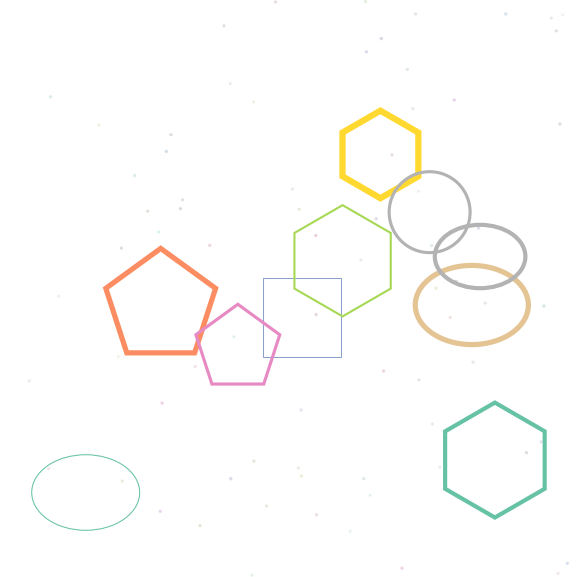[{"shape": "hexagon", "thickness": 2, "radius": 0.5, "center": [0.857, 0.202]}, {"shape": "oval", "thickness": 0.5, "radius": 0.47, "center": [0.148, 0.146]}, {"shape": "pentagon", "thickness": 2.5, "radius": 0.5, "center": [0.278, 0.469]}, {"shape": "square", "thickness": 0.5, "radius": 0.34, "center": [0.523, 0.449]}, {"shape": "pentagon", "thickness": 1.5, "radius": 0.38, "center": [0.412, 0.396]}, {"shape": "hexagon", "thickness": 1, "radius": 0.48, "center": [0.593, 0.548]}, {"shape": "hexagon", "thickness": 3, "radius": 0.38, "center": [0.659, 0.732]}, {"shape": "oval", "thickness": 2.5, "radius": 0.49, "center": [0.817, 0.471]}, {"shape": "circle", "thickness": 1.5, "radius": 0.35, "center": [0.744, 0.632]}, {"shape": "oval", "thickness": 2, "radius": 0.39, "center": [0.831, 0.555]}]